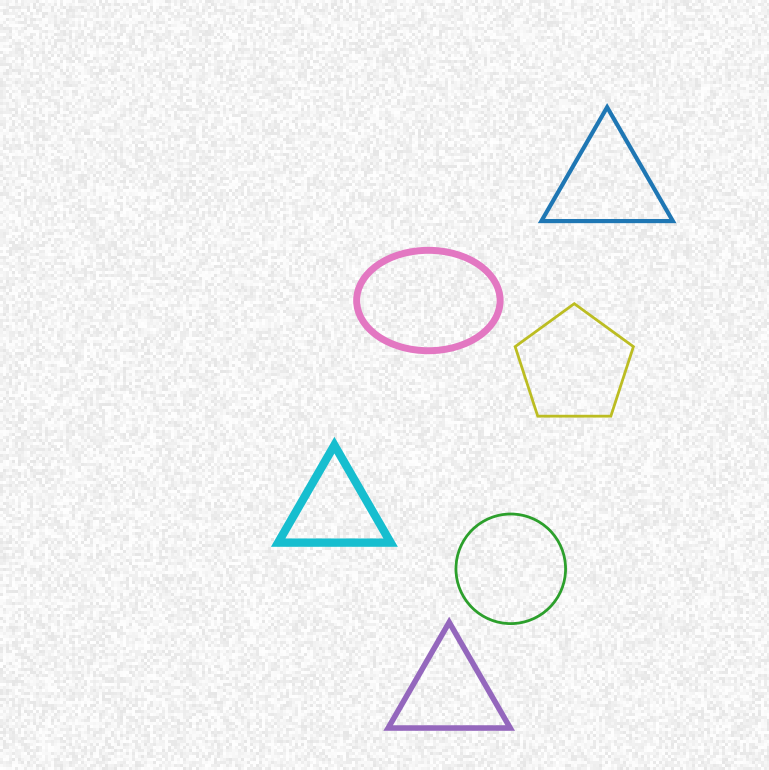[{"shape": "triangle", "thickness": 1.5, "radius": 0.49, "center": [0.788, 0.762]}, {"shape": "circle", "thickness": 1, "radius": 0.36, "center": [0.663, 0.261]}, {"shape": "triangle", "thickness": 2, "radius": 0.46, "center": [0.583, 0.1]}, {"shape": "oval", "thickness": 2.5, "radius": 0.47, "center": [0.556, 0.61]}, {"shape": "pentagon", "thickness": 1, "radius": 0.4, "center": [0.746, 0.525]}, {"shape": "triangle", "thickness": 3, "radius": 0.42, "center": [0.434, 0.337]}]